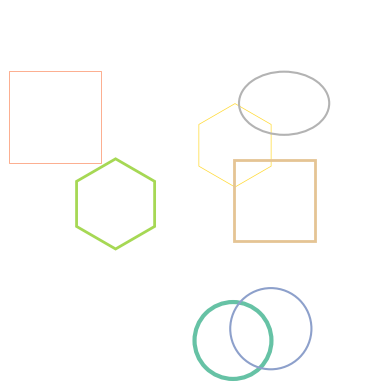[{"shape": "circle", "thickness": 3, "radius": 0.5, "center": [0.605, 0.116]}, {"shape": "square", "thickness": 0.5, "radius": 0.6, "center": [0.142, 0.696]}, {"shape": "circle", "thickness": 1.5, "radius": 0.53, "center": [0.703, 0.146]}, {"shape": "hexagon", "thickness": 2, "radius": 0.59, "center": [0.3, 0.47]}, {"shape": "hexagon", "thickness": 0.5, "radius": 0.54, "center": [0.61, 0.623]}, {"shape": "square", "thickness": 2, "radius": 0.53, "center": [0.714, 0.479]}, {"shape": "oval", "thickness": 1.5, "radius": 0.59, "center": [0.738, 0.732]}]